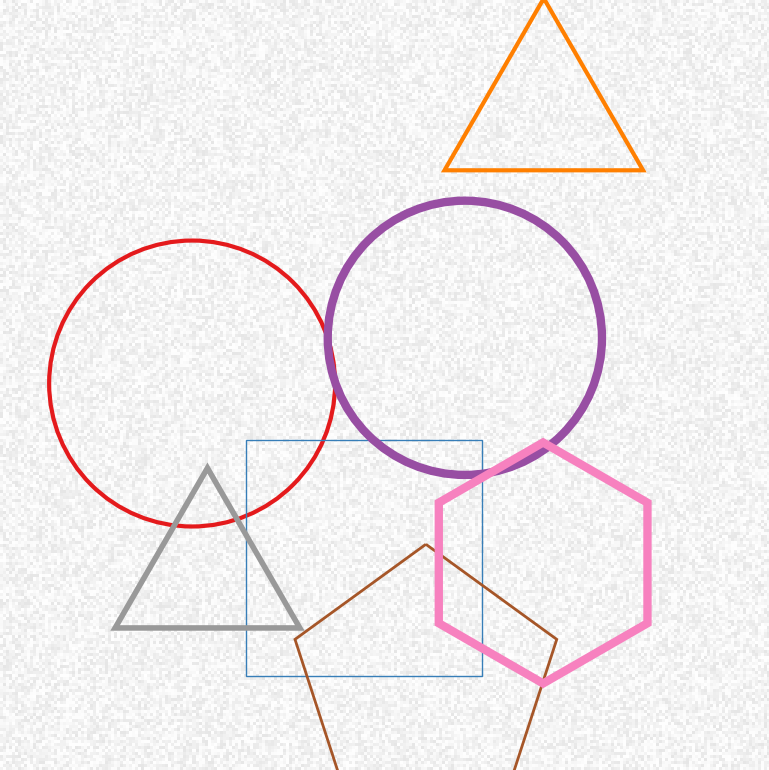[{"shape": "circle", "thickness": 1.5, "radius": 0.93, "center": [0.249, 0.502]}, {"shape": "square", "thickness": 0.5, "radius": 0.77, "center": [0.472, 0.275]}, {"shape": "circle", "thickness": 3, "radius": 0.89, "center": [0.604, 0.561]}, {"shape": "triangle", "thickness": 1.5, "radius": 0.74, "center": [0.706, 0.853]}, {"shape": "pentagon", "thickness": 1, "radius": 0.89, "center": [0.553, 0.114]}, {"shape": "hexagon", "thickness": 3, "radius": 0.78, "center": [0.705, 0.269]}, {"shape": "triangle", "thickness": 2, "radius": 0.69, "center": [0.269, 0.254]}]